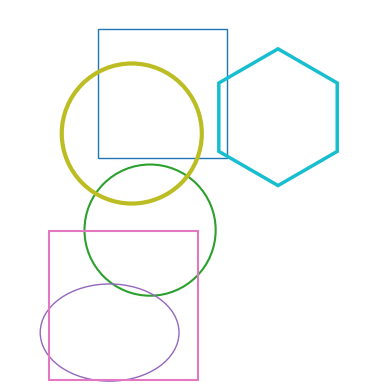[{"shape": "square", "thickness": 1, "radius": 0.84, "center": [0.421, 0.756]}, {"shape": "circle", "thickness": 1.5, "radius": 0.85, "center": [0.39, 0.402]}, {"shape": "oval", "thickness": 1, "radius": 0.9, "center": [0.285, 0.136]}, {"shape": "square", "thickness": 1.5, "radius": 0.97, "center": [0.321, 0.207]}, {"shape": "circle", "thickness": 3, "radius": 0.91, "center": [0.342, 0.653]}, {"shape": "hexagon", "thickness": 2.5, "radius": 0.89, "center": [0.722, 0.696]}]